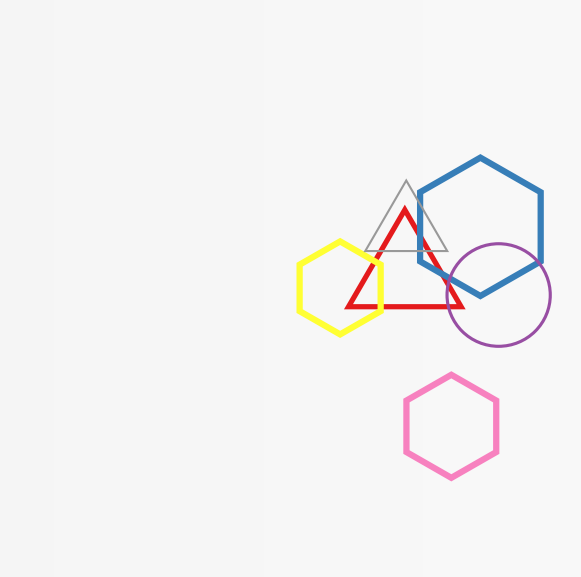[{"shape": "triangle", "thickness": 2.5, "radius": 0.56, "center": [0.696, 0.524]}, {"shape": "hexagon", "thickness": 3, "radius": 0.6, "center": [0.826, 0.606]}, {"shape": "circle", "thickness": 1.5, "radius": 0.44, "center": [0.858, 0.488]}, {"shape": "hexagon", "thickness": 3, "radius": 0.4, "center": [0.585, 0.501]}, {"shape": "hexagon", "thickness": 3, "radius": 0.45, "center": [0.776, 0.261]}, {"shape": "triangle", "thickness": 1, "radius": 0.41, "center": [0.699, 0.605]}]